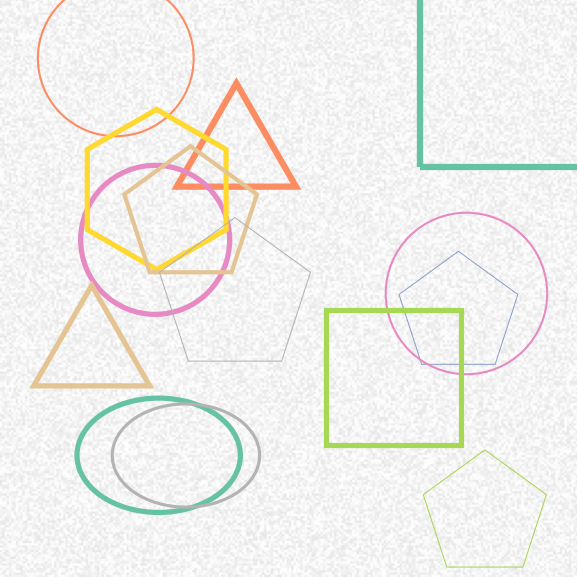[{"shape": "square", "thickness": 3, "radius": 0.75, "center": [0.877, 0.859]}, {"shape": "oval", "thickness": 2.5, "radius": 0.71, "center": [0.275, 0.211]}, {"shape": "triangle", "thickness": 3, "radius": 0.6, "center": [0.409, 0.736]}, {"shape": "circle", "thickness": 1, "radius": 0.67, "center": [0.2, 0.898]}, {"shape": "pentagon", "thickness": 0.5, "radius": 0.54, "center": [0.794, 0.456]}, {"shape": "circle", "thickness": 2.5, "radius": 0.65, "center": [0.269, 0.584]}, {"shape": "circle", "thickness": 1, "radius": 0.7, "center": [0.808, 0.491]}, {"shape": "square", "thickness": 2.5, "radius": 0.58, "center": [0.682, 0.345]}, {"shape": "pentagon", "thickness": 0.5, "radius": 0.56, "center": [0.84, 0.108]}, {"shape": "hexagon", "thickness": 2.5, "radius": 0.69, "center": [0.271, 0.671]}, {"shape": "pentagon", "thickness": 2, "radius": 0.6, "center": [0.33, 0.625]}, {"shape": "triangle", "thickness": 2.5, "radius": 0.58, "center": [0.159, 0.389]}, {"shape": "pentagon", "thickness": 0.5, "radius": 0.69, "center": [0.407, 0.485]}, {"shape": "oval", "thickness": 1.5, "radius": 0.64, "center": [0.322, 0.21]}]